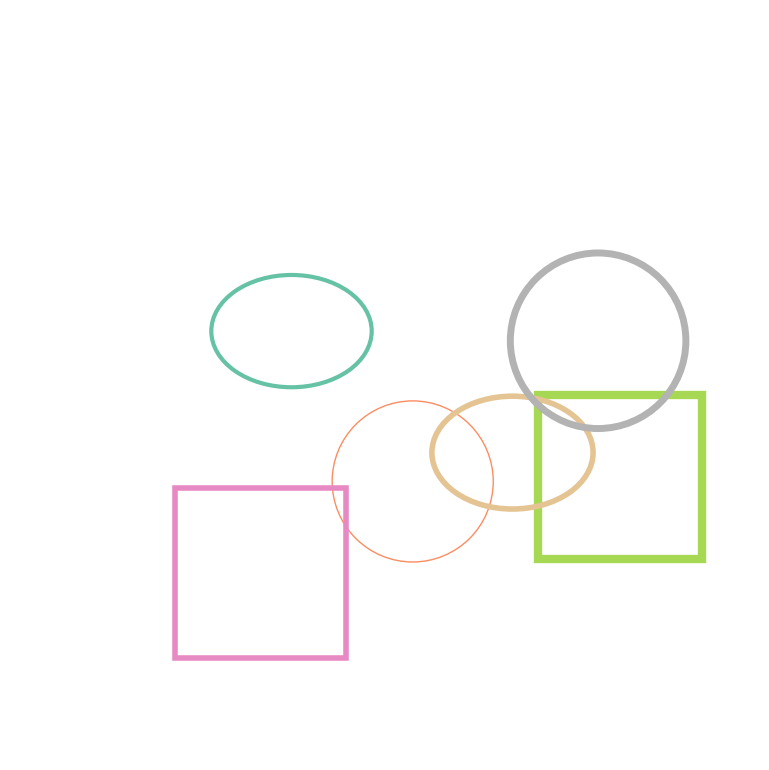[{"shape": "oval", "thickness": 1.5, "radius": 0.52, "center": [0.379, 0.57]}, {"shape": "circle", "thickness": 0.5, "radius": 0.52, "center": [0.536, 0.375]}, {"shape": "square", "thickness": 2, "radius": 0.55, "center": [0.338, 0.256]}, {"shape": "square", "thickness": 3, "radius": 0.53, "center": [0.805, 0.381]}, {"shape": "oval", "thickness": 2, "radius": 0.52, "center": [0.666, 0.412]}, {"shape": "circle", "thickness": 2.5, "radius": 0.57, "center": [0.777, 0.557]}]